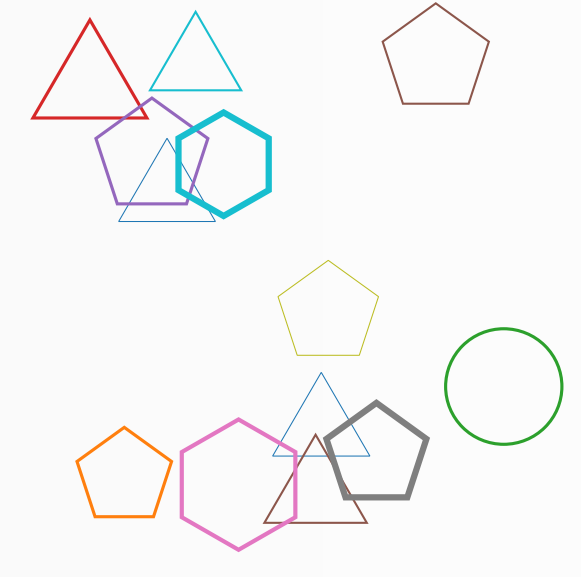[{"shape": "triangle", "thickness": 0.5, "radius": 0.48, "center": [0.287, 0.664]}, {"shape": "triangle", "thickness": 0.5, "radius": 0.48, "center": [0.553, 0.258]}, {"shape": "pentagon", "thickness": 1.5, "radius": 0.43, "center": [0.214, 0.174]}, {"shape": "circle", "thickness": 1.5, "radius": 0.5, "center": [0.867, 0.33]}, {"shape": "triangle", "thickness": 1.5, "radius": 0.57, "center": [0.155, 0.851]}, {"shape": "pentagon", "thickness": 1.5, "radius": 0.51, "center": [0.261, 0.728]}, {"shape": "pentagon", "thickness": 1, "radius": 0.48, "center": [0.75, 0.897]}, {"shape": "triangle", "thickness": 1, "radius": 0.51, "center": [0.543, 0.145]}, {"shape": "hexagon", "thickness": 2, "radius": 0.56, "center": [0.41, 0.16]}, {"shape": "pentagon", "thickness": 3, "radius": 0.45, "center": [0.648, 0.211]}, {"shape": "pentagon", "thickness": 0.5, "radius": 0.45, "center": [0.565, 0.457]}, {"shape": "hexagon", "thickness": 3, "radius": 0.45, "center": [0.385, 0.715]}, {"shape": "triangle", "thickness": 1, "radius": 0.45, "center": [0.337, 0.888]}]